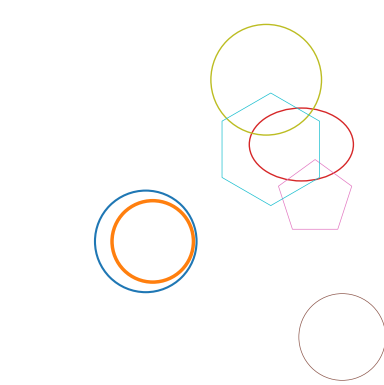[{"shape": "circle", "thickness": 1.5, "radius": 0.66, "center": [0.379, 0.373]}, {"shape": "circle", "thickness": 2.5, "radius": 0.53, "center": [0.397, 0.373]}, {"shape": "oval", "thickness": 1, "radius": 0.68, "center": [0.783, 0.625]}, {"shape": "circle", "thickness": 0.5, "radius": 0.56, "center": [0.889, 0.125]}, {"shape": "pentagon", "thickness": 0.5, "radius": 0.5, "center": [0.818, 0.486]}, {"shape": "circle", "thickness": 1, "radius": 0.72, "center": [0.691, 0.793]}, {"shape": "hexagon", "thickness": 0.5, "radius": 0.73, "center": [0.703, 0.612]}]